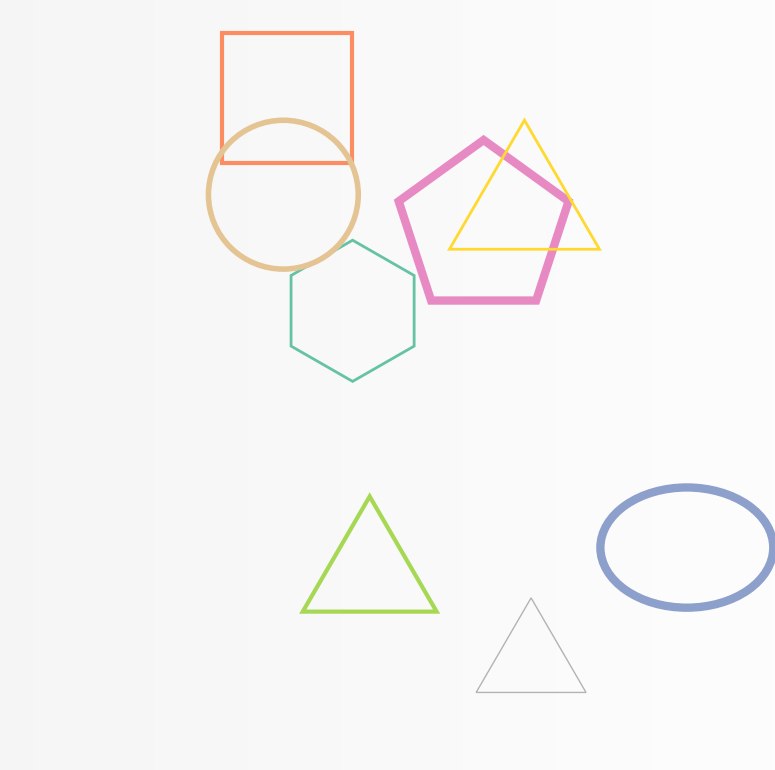[{"shape": "hexagon", "thickness": 1, "radius": 0.46, "center": [0.455, 0.596]}, {"shape": "square", "thickness": 1.5, "radius": 0.42, "center": [0.37, 0.873]}, {"shape": "oval", "thickness": 3, "radius": 0.56, "center": [0.886, 0.289]}, {"shape": "pentagon", "thickness": 3, "radius": 0.58, "center": [0.624, 0.703]}, {"shape": "triangle", "thickness": 1.5, "radius": 0.5, "center": [0.477, 0.256]}, {"shape": "triangle", "thickness": 1, "radius": 0.56, "center": [0.677, 0.732]}, {"shape": "circle", "thickness": 2, "radius": 0.48, "center": [0.366, 0.747]}, {"shape": "triangle", "thickness": 0.5, "radius": 0.41, "center": [0.685, 0.142]}]